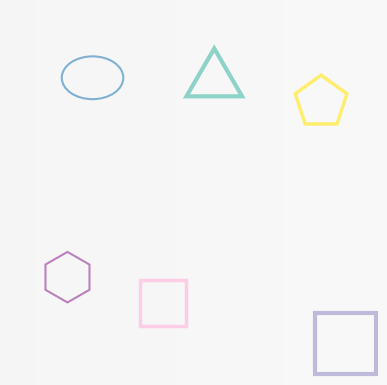[{"shape": "triangle", "thickness": 3, "radius": 0.41, "center": [0.553, 0.791]}, {"shape": "square", "thickness": 3, "radius": 0.4, "center": [0.892, 0.107]}, {"shape": "oval", "thickness": 1.5, "radius": 0.4, "center": [0.239, 0.798]}, {"shape": "square", "thickness": 2.5, "radius": 0.3, "center": [0.42, 0.213]}, {"shape": "hexagon", "thickness": 1.5, "radius": 0.33, "center": [0.174, 0.28]}, {"shape": "pentagon", "thickness": 2.5, "radius": 0.35, "center": [0.829, 0.735]}]